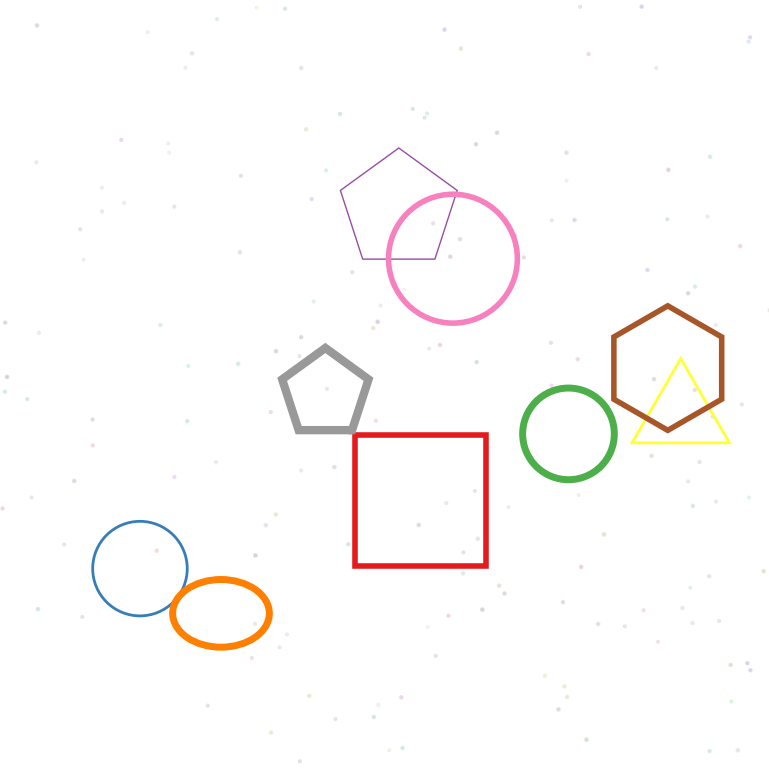[{"shape": "square", "thickness": 2, "radius": 0.42, "center": [0.546, 0.35]}, {"shape": "circle", "thickness": 1, "radius": 0.31, "center": [0.182, 0.262]}, {"shape": "circle", "thickness": 2.5, "radius": 0.3, "center": [0.738, 0.437]}, {"shape": "pentagon", "thickness": 0.5, "radius": 0.4, "center": [0.518, 0.728]}, {"shape": "oval", "thickness": 2.5, "radius": 0.31, "center": [0.287, 0.203]}, {"shape": "triangle", "thickness": 1, "radius": 0.36, "center": [0.884, 0.461]}, {"shape": "hexagon", "thickness": 2, "radius": 0.4, "center": [0.867, 0.522]}, {"shape": "circle", "thickness": 2, "radius": 0.42, "center": [0.588, 0.664]}, {"shape": "pentagon", "thickness": 3, "radius": 0.29, "center": [0.423, 0.489]}]